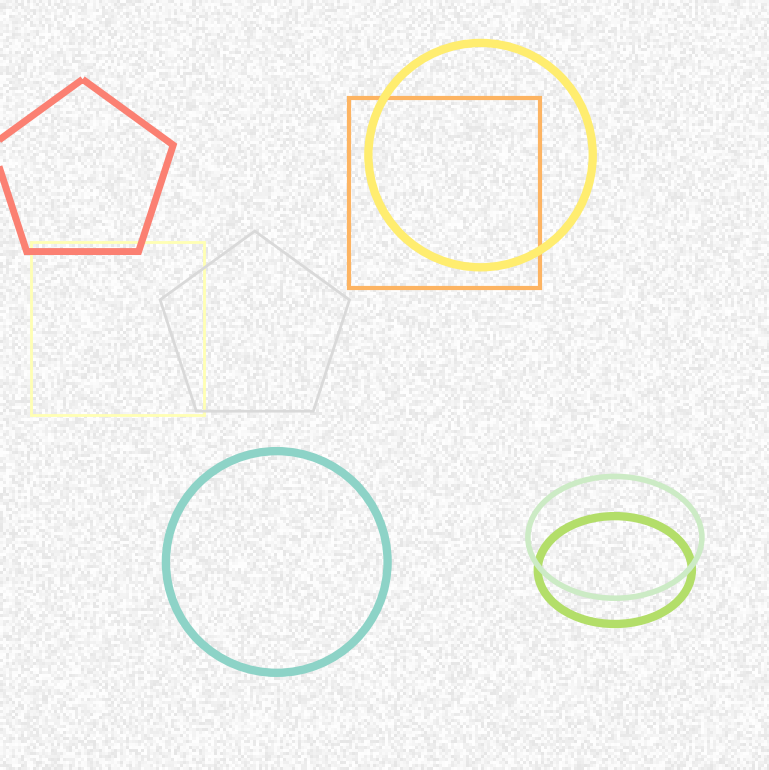[{"shape": "circle", "thickness": 3, "radius": 0.72, "center": [0.359, 0.27]}, {"shape": "square", "thickness": 1, "radius": 0.56, "center": [0.153, 0.573]}, {"shape": "pentagon", "thickness": 2.5, "radius": 0.62, "center": [0.107, 0.773]}, {"shape": "square", "thickness": 1.5, "radius": 0.62, "center": [0.577, 0.749]}, {"shape": "oval", "thickness": 3, "radius": 0.5, "center": [0.798, 0.26]}, {"shape": "pentagon", "thickness": 1, "radius": 0.65, "center": [0.331, 0.571]}, {"shape": "oval", "thickness": 2, "radius": 0.56, "center": [0.799, 0.302]}, {"shape": "circle", "thickness": 3, "radius": 0.73, "center": [0.624, 0.799]}]